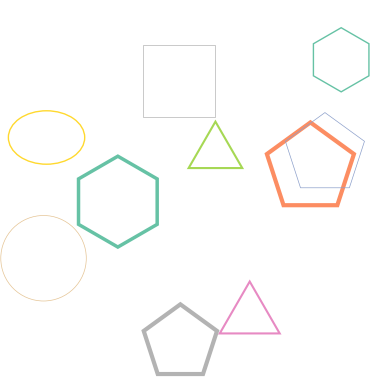[{"shape": "hexagon", "thickness": 1, "radius": 0.42, "center": [0.886, 0.845]}, {"shape": "hexagon", "thickness": 2.5, "radius": 0.59, "center": [0.306, 0.476]}, {"shape": "pentagon", "thickness": 3, "radius": 0.59, "center": [0.806, 0.563]}, {"shape": "pentagon", "thickness": 0.5, "radius": 0.54, "center": [0.844, 0.6]}, {"shape": "triangle", "thickness": 1.5, "radius": 0.45, "center": [0.649, 0.179]}, {"shape": "triangle", "thickness": 1.5, "radius": 0.4, "center": [0.56, 0.604]}, {"shape": "oval", "thickness": 1, "radius": 0.5, "center": [0.121, 0.643]}, {"shape": "circle", "thickness": 0.5, "radius": 0.56, "center": [0.113, 0.329]}, {"shape": "square", "thickness": 0.5, "radius": 0.47, "center": [0.465, 0.79]}, {"shape": "pentagon", "thickness": 3, "radius": 0.5, "center": [0.468, 0.109]}]